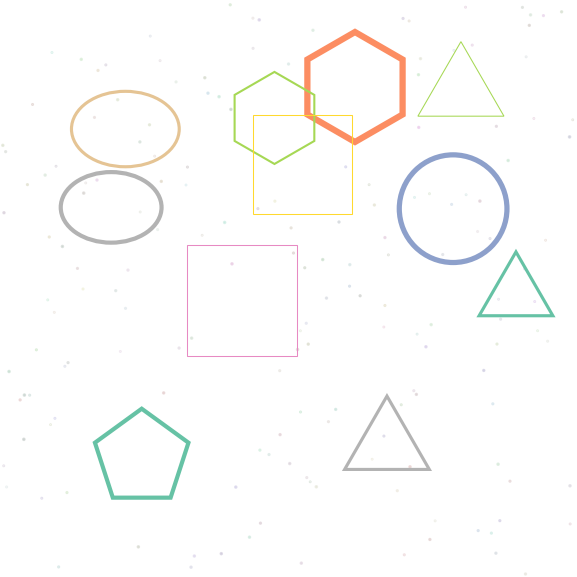[{"shape": "pentagon", "thickness": 2, "radius": 0.43, "center": [0.245, 0.206]}, {"shape": "triangle", "thickness": 1.5, "radius": 0.37, "center": [0.893, 0.489]}, {"shape": "hexagon", "thickness": 3, "radius": 0.48, "center": [0.615, 0.848]}, {"shape": "circle", "thickness": 2.5, "radius": 0.47, "center": [0.785, 0.638]}, {"shape": "square", "thickness": 0.5, "radius": 0.48, "center": [0.419, 0.479]}, {"shape": "triangle", "thickness": 0.5, "radius": 0.43, "center": [0.798, 0.841]}, {"shape": "hexagon", "thickness": 1, "radius": 0.4, "center": [0.475, 0.795]}, {"shape": "square", "thickness": 0.5, "radius": 0.43, "center": [0.524, 0.714]}, {"shape": "oval", "thickness": 1.5, "radius": 0.47, "center": [0.217, 0.776]}, {"shape": "oval", "thickness": 2, "radius": 0.44, "center": [0.192, 0.64]}, {"shape": "triangle", "thickness": 1.5, "radius": 0.42, "center": [0.67, 0.229]}]